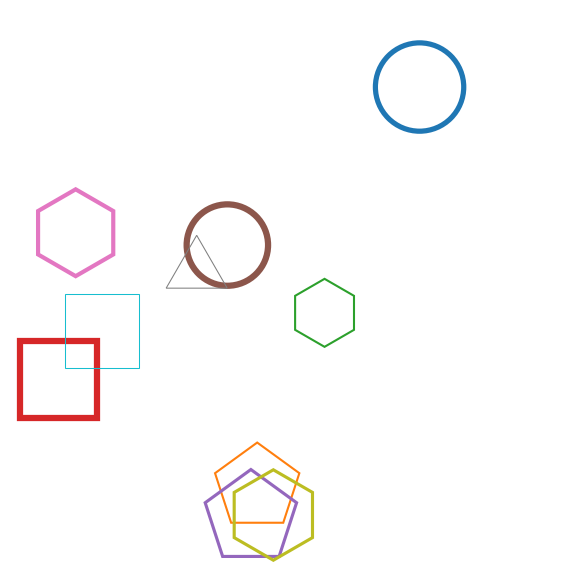[{"shape": "circle", "thickness": 2.5, "radius": 0.38, "center": [0.727, 0.848]}, {"shape": "pentagon", "thickness": 1, "radius": 0.38, "center": [0.445, 0.156]}, {"shape": "hexagon", "thickness": 1, "radius": 0.29, "center": [0.562, 0.457]}, {"shape": "square", "thickness": 3, "radius": 0.33, "center": [0.101, 0.342]}, {"shape": "pentagon", "thickness": 1.5, "radius": 0.42, "center": [0.434, 0.103]}, {"shape": "circle", "thickness": 3, "radius": 0.35, "center": [0.394, 0.575]}, {"shape": "hexagon", "thickness": 2, "radius": 0.38, "center": [0.131, 0.596]}, {"shape": "triangle", "thickness": 0.5, "radius": 0.31, "center": [0.341, 0.531]}, {"shape": "hexagon", "thickness": 1.5, "radius": 0.39, "center": [0.473, 0.107]}, {"shape": "square", "thickness": 0.5, "radius": 0.32, "center": [0.177, 0.425]}]